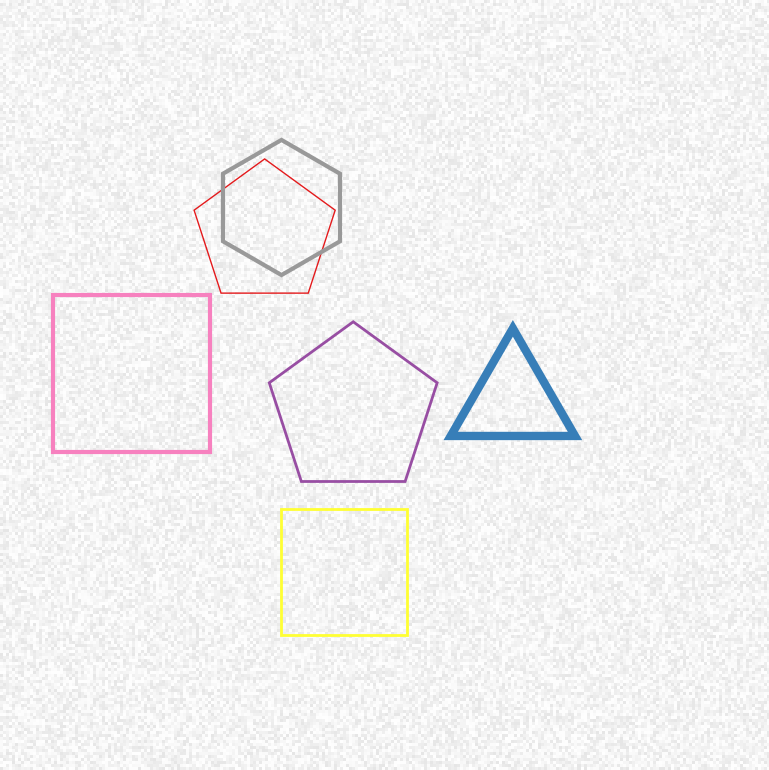[{"shape": "pentagon", "thickness": 0.5, "radius": 0.48, "center": [0.344, 0.697]}, {"shape": "triangle", "thickness": 3, "radius": 0.47, "center": [0.666, 0.48]}, {"shape": "pentagon", "thickness": 1, "radius": 0.57, "center": [0.459, 0.467]}, {"shape": "square", "thickness": 1, "radius": 0.41, "center": [0.447, 0.257]}, {"shape": "square", "thickness": 1.5, "radius": 0.51, "center": [0.171, 0.515]}, {"shape": "hexagon", "thickness": 1.5, "radius": 0.44, "center": [0.366, 0.731]}]